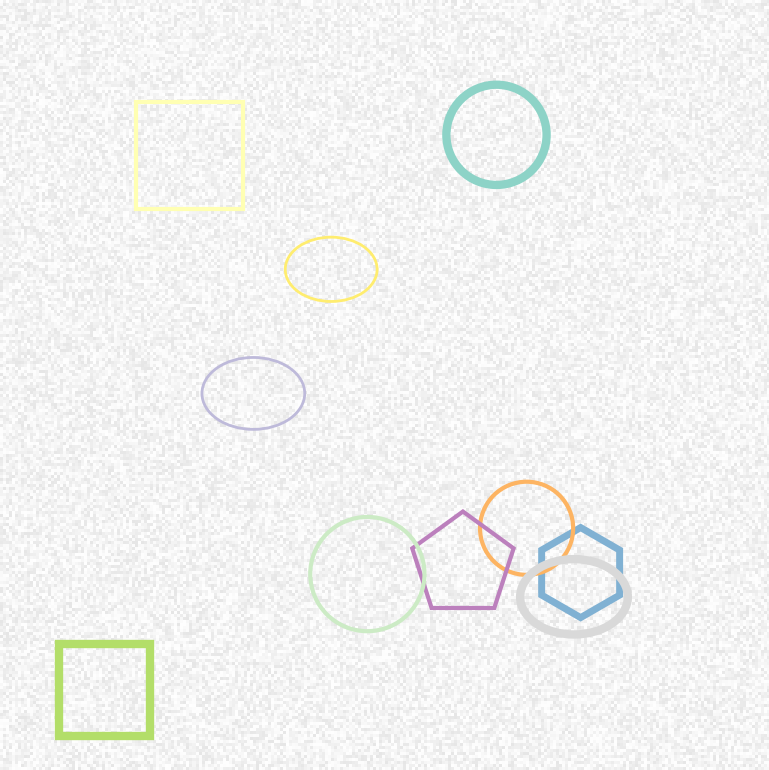[{"shape": "circle", "thickness": 3, "radius": 0.33, "center": [0.645, 0.825]}, {"shape": "square", "thickness": 1.5, "radius": 0.35, "center": [0.246, 0.798]}, {"shape": "oval", "thickness": 1, "radius": 0.33, "center": [0.329, 0.489]}, {"shape": "hexagon", "thickness": 2.5, "radius": 0.29, "center": [0.754, 0.256]}, {"shape": "circle", "thickness": 1.5, "radius": 0.3, "center": [0.684, 0.314]}, {"shape": "square", "thickness": 3, "radius": 0.3, "center": [0.136, 0.104]}, {"shape": "oval", "thickness": 3, "radius": 0.35, "center": [0.745, 0.225]}, {"shape": "pentagon", "thickness": 1.5, "radius": 0.35, "center": [0.601, 0.266]}, {"shape": "circle", "thickness": 1.5, "radius": 0.37, "center": [0.477, 0.254]}, {"shape": "oval", "thickness": 1, "radius": 0.3, "center": [0.43, 0.65]}]